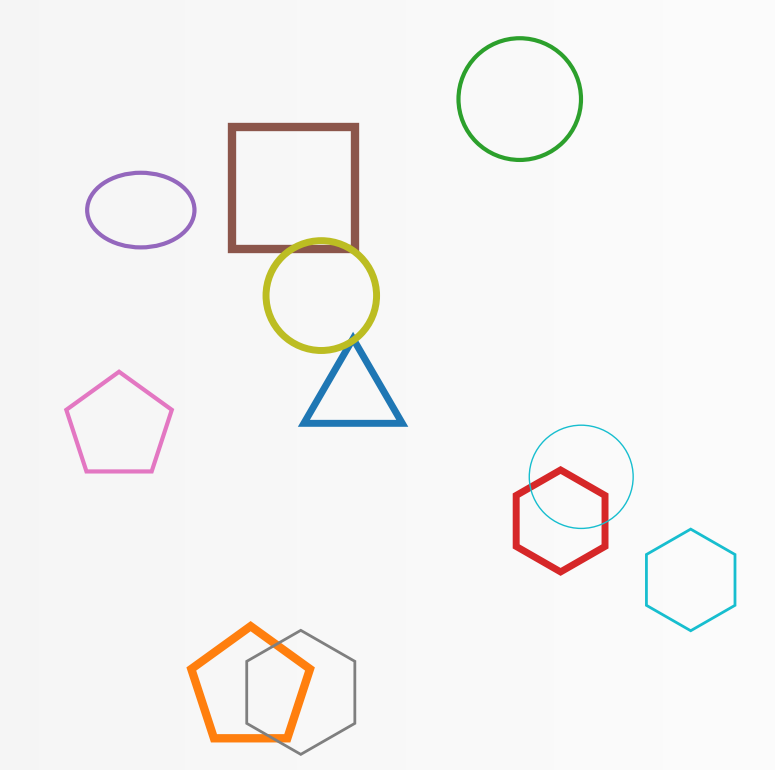[{"shape": "triangle", "thickness": 2.5, "radius": 0.37, "center": [0.456, 0.487]}, {"shape": "pentagon", "thickness": 3, "radius": 0.4, "center": [0.323, 0.106]}, {"shape": "circle", "thickness": 1.5, "radius": 0.4, "center": [0.671, 0.871]}, {"shape": "hexagon", "thickness": 2.5, "radius": 0.33, "center": [0.723, 0.323]}, {"shape": "oval", "thickness": 1.5, "radius": 0.35, "center": [0.182, 0.727]}, {"shape": "square", "thickness": 3, "radius": 0.4, "center": [0.378, 0.756]}, {"shape": "pentagon", "thickness": 1.5, "radius": 0.36, "center": [0.154, 0.446]}, {"shape": "hexagon", "thickness": 1, "radius": 0.4, "center": [0.388, 0.101]}, {"shape": "circle", "thickness": 2.5, "radius": 0.36, "center": [0.415, 0.616]}, {"shape": "circle", "thickness": 0.5, "radius": 0.34, "center": [0.75, 0.381]}, {"shape": "hexagon", "thickness": 1, "radius": 0.33, "center": [0.891, 0.247]}]